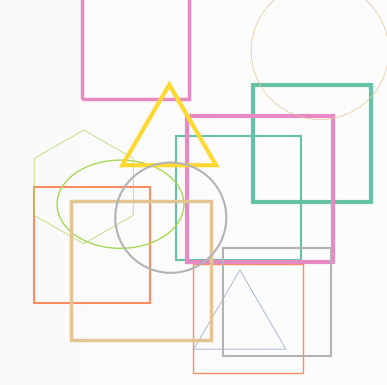[{"shape": "square", "thickness": 3, "radius": 0.76, "center": [0.805, 0.627]}, {"shape": "square", "thickness": 1.5, "radius": 0.81, "center": [0.615, 0.485]}, {"shape": "square", "thickness": 1, "radius": 0.71, "center": [0.641, 0.173]}, {"shape": "square", "thickness": 1.5, "radius": 0.75, "center": [0.238, 0.364]}, {"shape": "triangle", "thickness": 0.5, "radius": 0.69, "center": [0.619, 0.162]}, {"shape": "square", "thickness": 2.5, "radius": 0.69, "center": [0.351, 0.882]}, {"shape": "square", "thickness": 3, "radius": 0.95, "center": [0.671, 0.509]}, {"shape": "oval", "thickness": 1, "radius": 0.82, "center": [0.311, 0.47]}, {"shape": "hexagon", "thickness": 0.5, "radius": 0.74, "center": [0.216, 0.515]}, {"shape": "triangle", "thickness": 3, "radius": 0.7, "center": [0.437, 0.641]}, {"shape": "circle", "thickness": 0.5, "radius": 0.89, "center": [0.826, 0.867]}, {"shape": "square", "thickness": 2.5, "radius": 0.9, "center": [0.363, 0.297]}, {"shape": "square", "thickness": 1.5, "radius": 0.7, "center": [0.715, 0.216]}, {"shape": "circle", "thickness": 1.5, "radius": 0.72, "center": [0.441, 0.435]}]